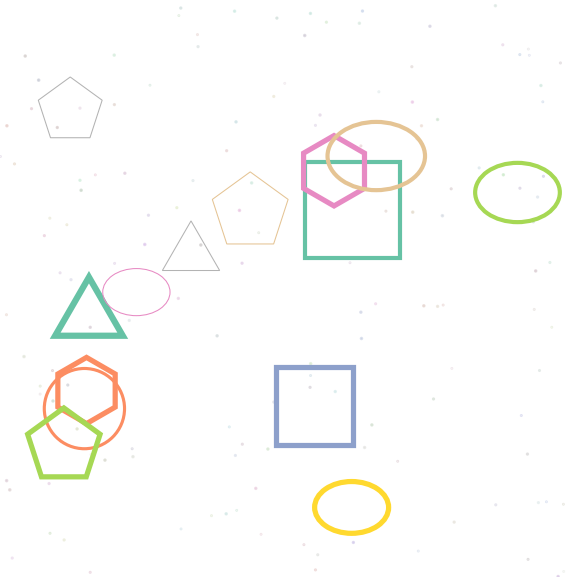[{"shape": "triangle", "thickness": 3, "radius": 0.34, "center": [0.154, 0.452]}, {"shape": "square", "thickness": 2, "radius": 0.41, "center": [0.61, 0.635]}, {"shape": "hexagon", "thickness": 2.5, "radius": 0.29, "center": [0.15, 0.323]}, {"shape": "circle", "thickness": 1.5, "radius": 0.35, "center": [0.146, 0.292]}, {"shape": "square", "thickness": 2.5, "radius": 0.34, "center": [0.545, 0.296]}, {"shape": "oval", "thickness": 0.5, "radius": 0.29, "center": [0.236, 0.493]}, {"shape": "hexagon", "thickness": 2.5, "radius": 0.3, "center": [0.578, 0.703]}, {"shape": "pentagon", "thickness": 2.5, "radius": 0.33, "center": [0.111, 0.227]}, {"shape": "oval", "thickness": 2, "radius": 0.37, "center": [0.896, 0.666]}, {"shape": "oval", "thickness": 2.5, "radius": 0.32, "center": [0.609, 0.12]}, {"shape": "pentagon", "thickness": 0.5, "radius": 0.34, "center": [0.433, 0.633]}, {"shape": "oval", "thickness": 2, "radius": 0.42, "center": [0.652, 0.729]}, {"shape": "pentagon", "thickness": 0.5, "radius": 0.29, "center": [0.122, 0.808]}, {"shape": "triangle", "thickness": 0.5, "radius": 0.29, "center": [0.331, 0.559]}]